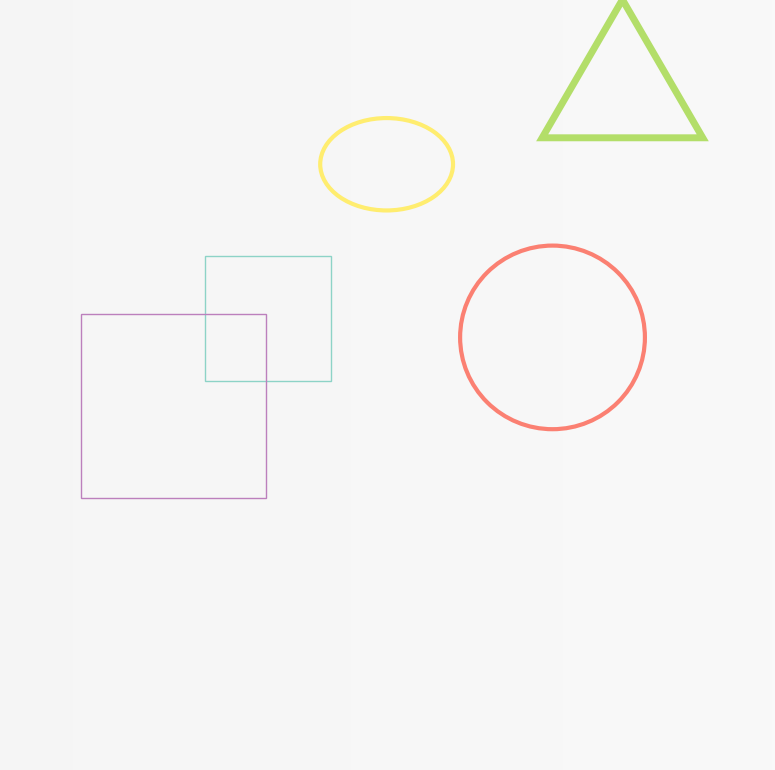[{"shape": "square", "thickness": 0.5, "radius": 0.41, "center": [0.346, 0.587]}, {"shape": "circle", "thickness": 1.5, "radius": 0.6, "center": [0.713, 0.562]}, {"shape": "triangle", "thickness": 2.5, "radius": 0.6, "center": [0.803, 0.881]}, {"shape": "square", "thickness": 0.5, "radius": 0.6, "center": [0.224, 0.473]}, {"shape": "oval", "thickness": 1.5, "radius": 0.43, "center": [0.499, 0.787]}]